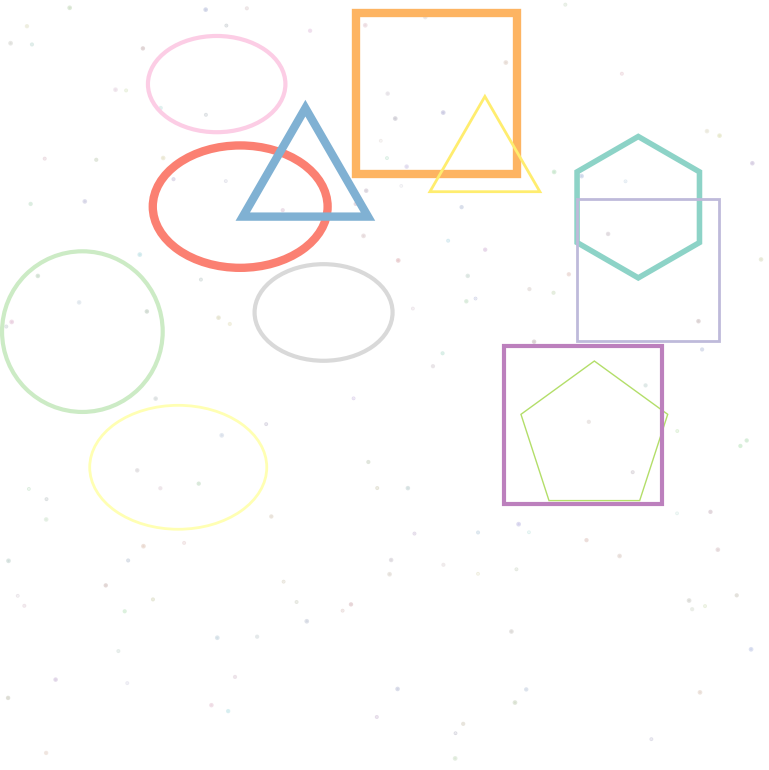[{"shape": "hexagon", "thickness": 2, "radius": 0.46, "center": [0.829, 0.731]}, {"shape": "oval", "thickness": 1, "radius": 0.57, "center": [0.231, 0.393]}, {"shape": "square", "thickness": 1, "radius": 0.46, "center": [0.841, 0.65]}, {"shape": "oval", "thickness": 3, "radius": 0.57, "center": [0.312, 0.732]}, {"shape": "triangle", "thickness": 3, "radius": 0.47, "center": [0.397, 0.766]}, {"shape": "square", "thickness": 3, "radius": 0.52, "center": [0.567, 0.878]}, {"shape": "pentagon", "thickness": 0.5, "radius": 0.5, "center": [0.772, 0.431]}, {"shape": "oval", "thickness": 1.5, "radius": 0.45, "center": [0.281, 0.891]}, {"shape": "oval", "thickness": 1.5, "radius": 0.45, "center": [0.42, 0.594]}, {"shape": "square", "thickness": 1.5, "radius": 0.51, "center": [0.757, 0.448]}, {"shape": "circle", "thickness": 1.5, "radius": 0.52, "center": [0.107, 0.569]}, {"shape": "triangle", "thickness": 1, "radius": 0.41, "center": [0.63, 0.792]}]